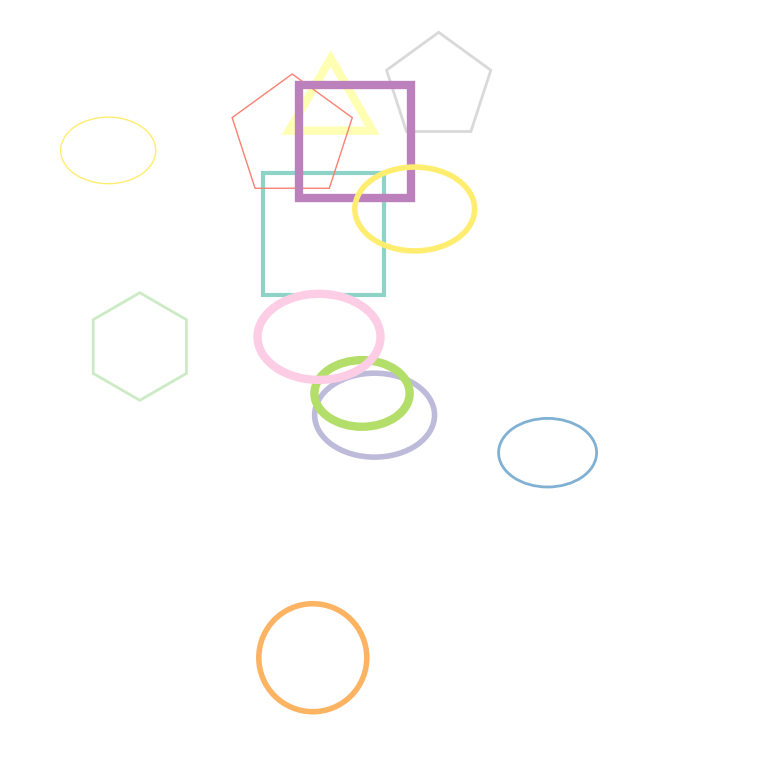[{"shape": "square", "thickness": 1.5, "radius": 0.39, "center": [0.42, 0.696]}, {"shape": "triangle", "thickness": 3, "radius": 0.31, "center": [0.43, 0.862]}, {"shape": "oval", "thickness": 2, "radius": 0.39, "center": [0.486, 0.461]}, {"shape": "pentagon", "thickness": 0.5, "radius": 0.41, "center": [0.379, 0.822]}, {"shape": "oval", "thickness": 1, "radius": 0.32, "center": [0.711, 0.412]}, {"shape": "circle", "thickness": 2, "radius": 0.35, "center": [0.406, 0.146]}, {"shape": "oval", "thickness": 3, "radius": 0.31, "center": [0.47, 0.489]}, {"shape": "oval", "thickness": 3, "radius": 0.4, "center": [0.414, 0.563]}, {"shape": "pentagon", "thickness": 1, "radius": 0.36, "center": [0.57, 0.887]}, {"shape": "square", "thickness": 3, "radius": 0.37, "center": [0.461, 0.816]}, {"shape": "hexagon", "thickness": 1, "radius": 0.35, "center": [0.182, 0.55]}, {"shape": "oval", "thickness": 0.5, "radius": 0.31, "center": [0.14, 0.805]}, {"shape": "oval", "thickness": 2, "radius": 0.39, "center": [0.539, 0.729]}]